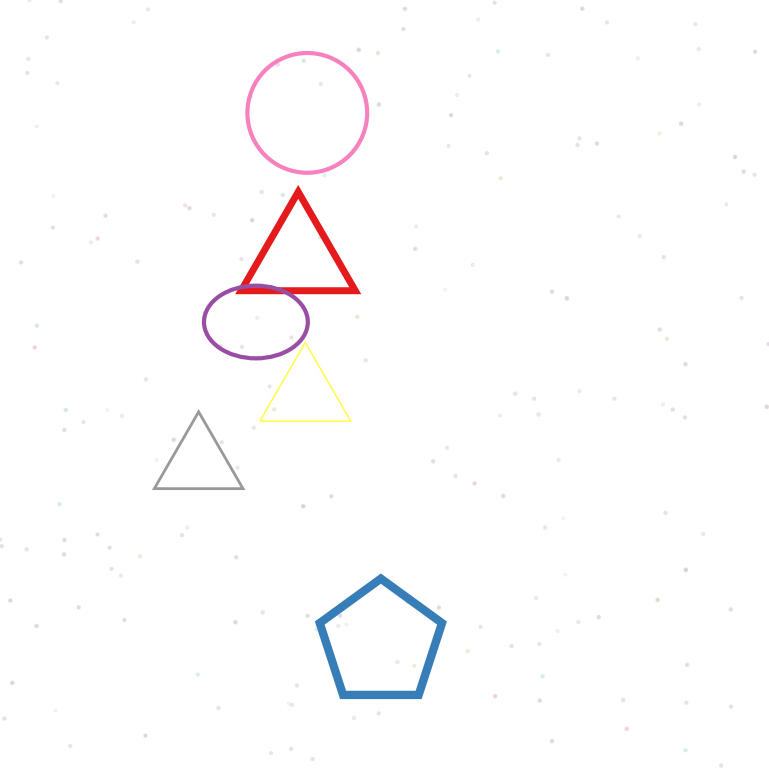[{"shape": "triangle", "thickness": 2.5, "radius": 0.43, "center": [0.387, 0.665]}, {"shape": "pentagon", "thickness": 3, "radius": 0.42, "center": [0.495, 0.165]}, {"shape": "oval", "thickness": 1.5, "radius": 0.34, "center": [0.332, 0.582]}, {"shape": "triangle", "thickness": 0.5, "radius": 0.34, "center": [0.397, 0.487]}, {"shape": "circle", "thickness": 1.5, "radius": 0.39, "center": [0.399, 0.853]}, {"shape": "triangle", "thickness": 1, "radius": 0.33, "center": [0.258, 0.399]}]